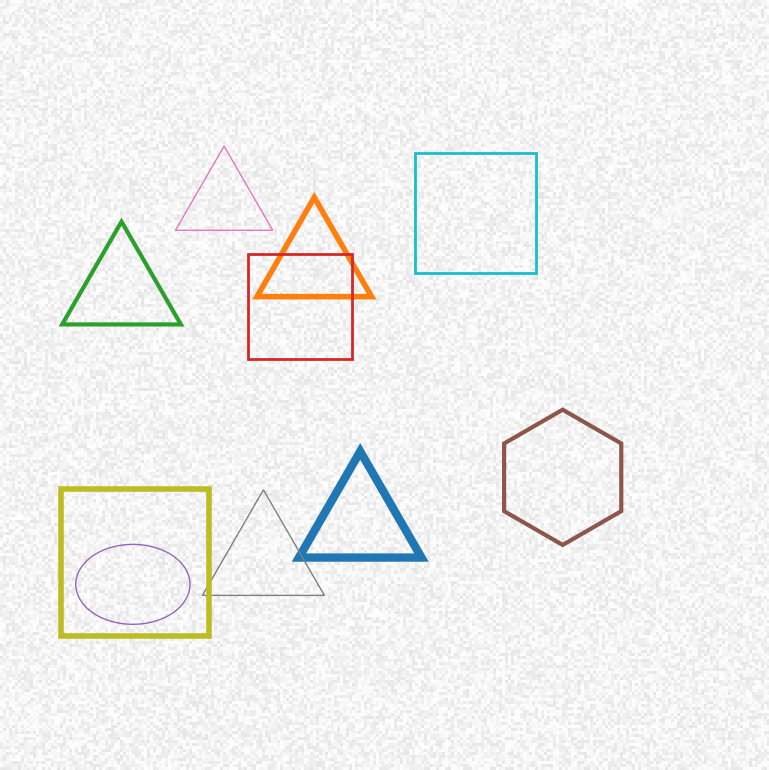[{"shape": "triangle", "thickness": 3, "radius": 0.46, "center": [0.468, 0.322]}, {"shape": "triangle", "thickness": 2, "radius": 0.43, "center": [0.408, 0.658]}, {"shape": "triangle", "thickness": 1.5, "radius": 0.45, "center": [0.158, 0.623]}, {"shape": "square", "thickness": 1, "radius": 0.34, "center": [0.39, 0.602]}, {"shape": "oval", "thickness": 0.5, "radius": 0.37, "center": [0.173, 0.241]}, {"shape": "hexagon", "thickness": 1.5, "radius": 0.44, "center": [0.731, 0.38]}, {"shape": "triangle", "thickness": 0.5, "radius": 0.36, "center": [0.291, 0.737]}, {"shape": "triangle", "thickness": 0.5, "radius": 0.46, "center": [0.342, 0.272]}, {"shape": "square", "thickness": 2, "radius": 0.48, "center": [0.175, 0.269]}, {"shape": "square", "thickness": 1, "radius": 0.39, "center": [0.618, 0.723]}]